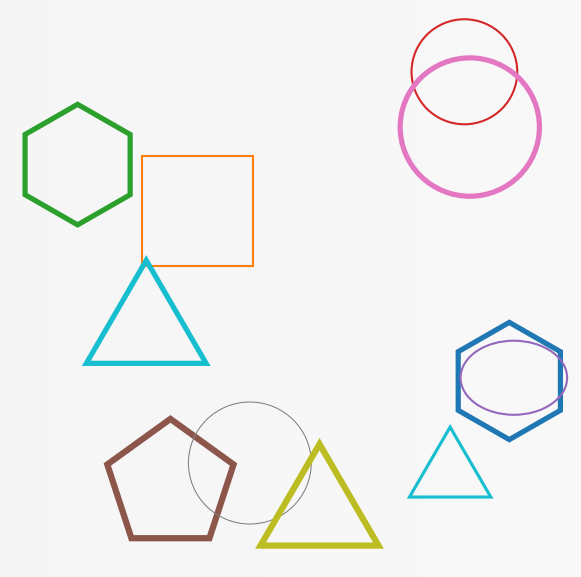[{"shape": "hexagon", "thickness": 2.5, "radius": 0.51, "center": [0.876, 0.339]}, {"shape": "square", "thickness": 1, "radius": 0.48, "center": [0.34, 0.634]}, {"shape": "hexagon", "thickness": 2.5, "radius": 0.52, "center": [0.134, 0.714]}, {"shape": "circle", "thickness": 1, "radius": 0.45, "center": [0.799, 0.875]}, {"shape": "oval", "thickness": 1, "radius": 0.46, "center": [0.884, 0.345]}, {"shape": "pentagon", "thickness": 3, "radius": 0.57, "center": [0.293, 0.16]}, {"shape": "circle", "thickness": 2.5, "radius": 0.6, "center": [0.808, 0.779]}, {"shape": "circle", "thickness": 0.5, "radius": 0.53, "center": [0.43, 0.197]}, {"shape": "triangle", "thickness": 3, "radius": 0.59, "center": [0.55, 0.113]}, {"shape": "triangle", "thickness": 1.5, "radius": 0.4, "center": [0.774, 0.179]}, {"shape": "triangle", "thickness": 2.5, "radius": 0.59, "center": [0.252, 0.429]}]